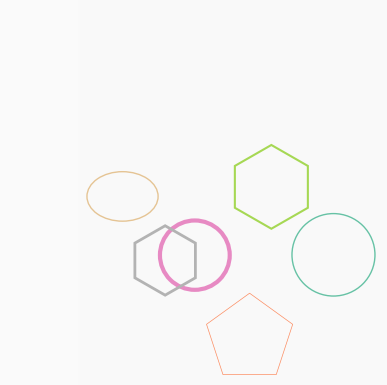[{"shape": "circle", "thickness": 1, "radius": 0.54, "center": [0.861, 0.338]}, {"shape": "pentagon", "thickness": 0.5, "radius": 0.58, "center": [0.644, 0.122]}, {"shape": "circle", "thickness": 3, "radius": 0.45, "center": [0.503, 0.337]}, {"shape": "hexagon", "thickness": 1.5, "radius": 0.54, "center": [0.7, 0.515]}, {"shape": "oval", "thickness": 1, "radius": 0.46, "center": [0.316, 0.49]}, {"shape": "hexagon", "thickness": 2, "radius": 0.45, "center": [0.426, 0.323]}]